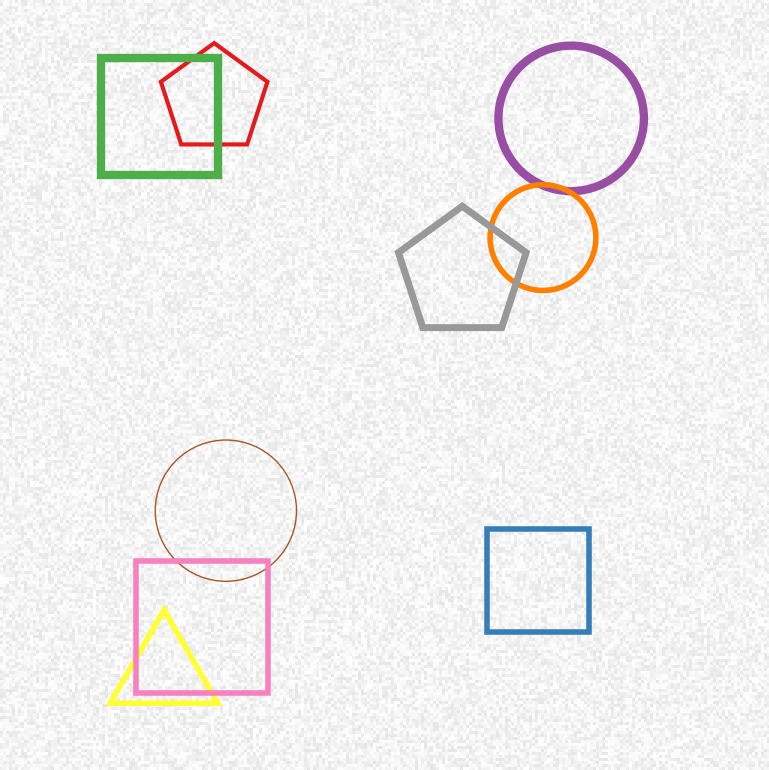[{"shape": "pentagon", "thickness": 1.5, "radius": 0.36, "center": [0.278, 0.871]}, {"shape": "square", "thickness": 2, "radius": 0.33, "center": [0.699, 0.246]}, {"shape": "square", "thickness": 3, "radius": 0.38, "center": [0.208, 0.849]}, {"shape": "circle", "thickness": 3, "radius": 0.47, "center": [0.742, 0.846]}, {"shape": "circle", "thickness": 2, "radius": 0.34, "center": [0.705, 0.691]}, {"shape": "triangle", "thickness": 2, "radius": 0.4, "center": [0.213, 0.127]}, {"shape": "circle", "thickness": 0.5, "radius": 0.46, "center": [0.293, 0.337]}, {"shape": "square", "thickness": 2, "radius": 0.43, "center": [0.263, 0.185]}, {"shape": "pentagon", "thickness": 2.5, "radius": 0.44, "center": [0.6, 0.645]}]